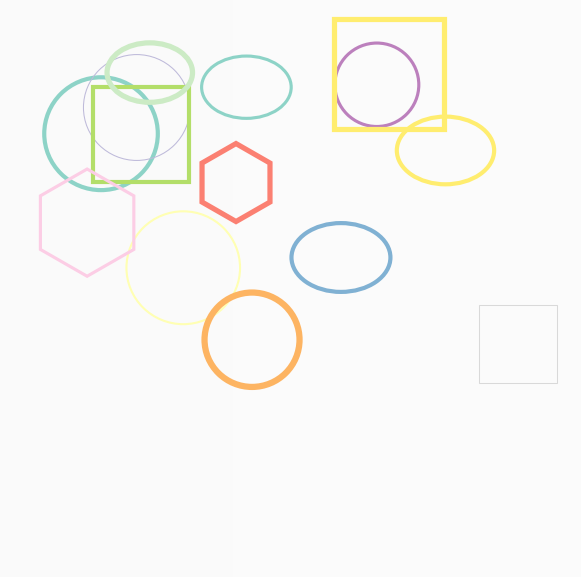[{"shape": "oval", "thickness": 1.5, "radius": 0.39, "center": [0.424, 0.848]}, {"shape": "circle", "thickness": 2, "radius": 0.49, "center": [0.174, 0.768]}, {"shape": "circle", "thickness": 1, "radius": 0.49, "center": [0.315, 0.535]}, {"shape": "circle", "thickness": 0.5, "radius": 0.46, "center": [0.235, 0.813]}, {"shape": "hexagon", "thickness": 2.5, "radius": 0.34, "center": [0.406, 0.683]}, {"shape": "oval", "thickness": 2, "radius": 0.43, "center": [0.587, 0.553]}, {"shape": "circle", "thickness": 3, "radius": 0.41, "center": [0.434, 0.411]}, {"shape": "square", "thickness": 2, "radius": 0.41, "center": [0.243, 0.767]}, {"shape": "hexagon", "thickness": 1.5, "radius": 0.46, "center": [0.15, 0.614]}, {"shape": "square", "thickness": 0.5, "radius": 0.34, "center": [0.892, 0.403]}, {"shape": "circle", "thickness": 1.5, "radius": 0.36, "center": [0.648, 0.852]}, {"shape": "oval", "thickness": 2.5, "radius": 0.37, "center": [0.258, 0.873]}, {"shape": "square", "thickness": 2.5, "radius": 0.47, "center": [0.669, 0.871]}, {"shape": "oval", "thickness": 2, "radius": 0.42, "center": [0.766, 0.739]}]